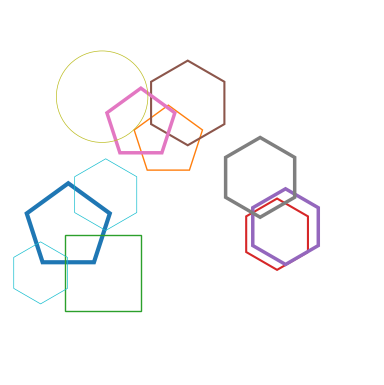[{"shape": "pentagon", "thickness": 3, "radius": 0.57, "center": [0.177, 0.411]}, {"shape": "pentagon", "thickness": 1, "radius": 0.47, "center": [0.437, 0.634]}, {"shape": "square", "thickness": 1, "radius": 0.5, "center": [0.267, 0.291]}, {"shape": "hexagon", "thickness": 1.5, "radius": 0.46, "center": [0.72, 0.392]}, {"shape": "hexagon", "thickness": 2.5, "radius": 0.49, "center": [0.742, 0.411]}, {"shape": "hexagon", "thickness": 1.5, "radius": 0.55, "center": [0.488, 0.733]}, {"shape": "pentagon", "thickness": 2.5, "radius": 0.46, "center": [0.366, 0.678]}, {"shape": "hexagon", "thickness": 2.5, "radius": 0.52, "center": [0.676, 0.539]}, {"shape": "circle", "thickness": 0.5, "radius": 0.59, "center": [0.265, 0.749]}, {"shape": "hexagon", "thickness": 0.5, "radius": 0.4, "center": [0.105, 0.291]}, {"shape": "hexagon", "thickness": 0.5, "radius": 0.47, "center": [0.275, 0.494]}]